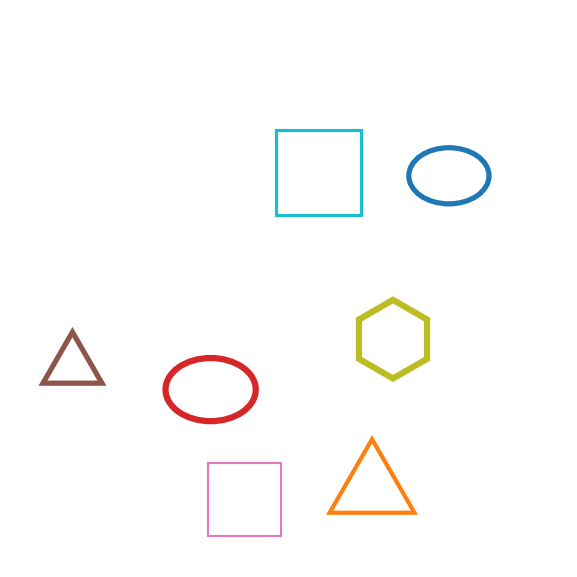[{"shape": "oval", "thickness": 2.5, "radius": 0.35, "center": [0.777, 0.695]}, {"shape": "triangle", "thickness": 2, "radius": 0.42, "center": [0.644, 0.154]}, {"shape": "oval", "thickness": 3, "radius": 0.39, "center": [0.365, 0.325]}, {"shape": "triangle", "thickness": 2.5, "radius": 0.29, "center": [0.125, 0.365]}, {"shape": "square", "thickness": 1, "radius": 0.31, "center": [0.423, 0.134]}, {"shape": "hexagon", "thickness": 3, "radius": 0.34, "center": [0.681, 0.412]}, {"shape": "square", "thickness": 1.5, "radius": 0.37, "center": [0.552, 0.7]}]